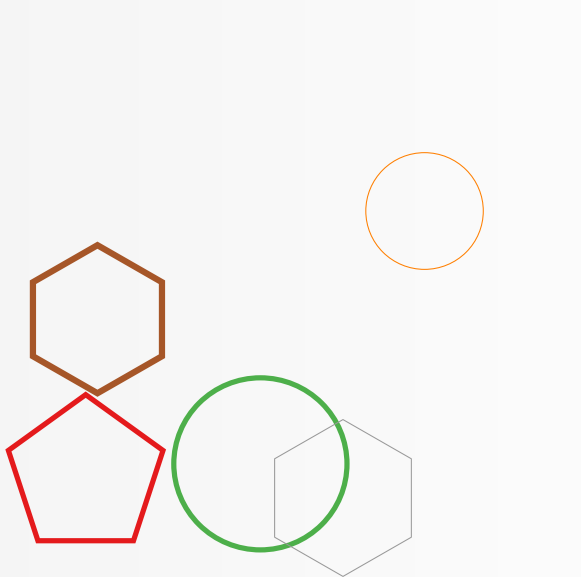[{"shape": "pentagon", "thickness": 2.5, "radius": 0.7, "center": [0.147, 0.176]}, {"shape": "circle", "thickness": 2.5, "radius": 0.74, "center": [0.448, 0.196]}, {"shape": "circle", "thickness": 0.5, "radius": 0.51, "center": [0.73, 0.634]}, {"shape": "hexagon", "thickness": 3, "radius": 0.64, "center": [0.168, 0.446]}, {"shape": "hexagon", "thickness": 0.5, "radius": 0.68, "center": [0.59, 0.137]}]